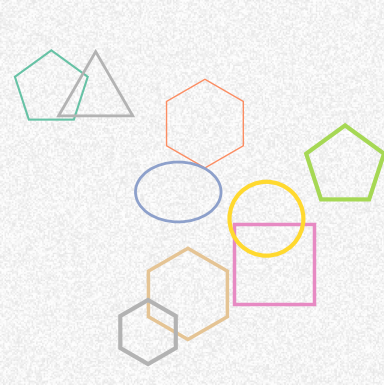[{"shape": "pentagon", "thickness": 1.5, "radius": 0.5, "center": [0.133, 0.77]}, {"shape": "hexagon", "thickness": 1, "radius": 0.58, "center": [0.532, 0.679]}, {"shape": "oval", "thickness": 2, "radius": 0.56, "center": [0.463, 0.501]}, {"shape": "square", "thickness": 2.5, "radius": 0.52, "center": [0.712, 0.314]}, {"shape": "pentagon", "thickness": 3, "radius": 0.53, "center": [0.896, 0.568]}, {"shape": "circle", "thickness": 3, "radius": 0.48, "center": [0.692, 0.432]}, {"shape": "hexagon", "thickness": 2.5, "radius": 0.59, "center": [0.488, 0.237]}, {"shape": "triangle", "thickness": 2, "radius": 0.56, "center": [0.249, 0.755]}, {"shape": "hexagon", "thickness": 3, "radius": 0.42, "center": [0.385, 0.138]}]